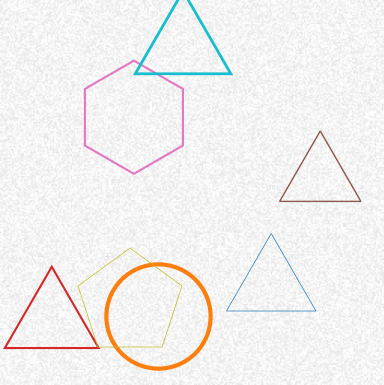[{"shape": "triangle", "thickness": 0.5, "radius": 0.67, "center": [0.704, 0.259]}, {"shape": "circle", "thickness": 3, "radius": 0.68, "center": [0.412, 0.178]}, {"shape": "triangle", "thickness": 1.5, "radius": 0.7, "center": [0.134, 0.166]}, {"shape": "triangle", "thickness": 1, "radius": 0.61, "center": [0.832, 0.538]}, {"shape": "hexagon", "thickness": 1.5, "radius": 0.73, "center": [0.348, 0.696]}, {"shape": "pentagon", "thickness": 0.5, "radius": 0.71, "center": [0.338, 0.214]}, {"shape": "triangle", "thickness": 2, "radius": 0.72, "center": [0.475, 0.88]}]